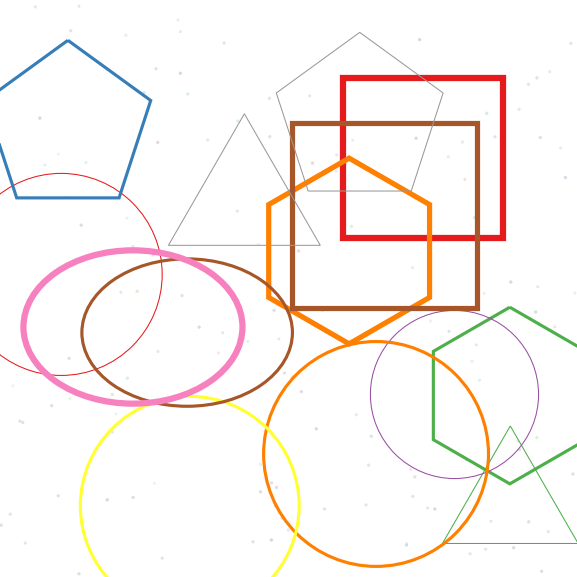[{"shape": "square", "thickness": 3, "radius": 0.69, "center": [0.732, 0.725]}, {"shape": "circle", "thickness": 0.5, "radius": 0.87, "center": [0.106, 0.524]}, {"shape": "pentagon", "thickness": 1.5, "radius": 0.75, "center": [0.118, 0.779]}, {"shape": "triangle", "thickness": 0.5, "radius": 0.68, "center": [0.884, 0.126]}, {"shape": "hexagon", "thickness": 1.5, "radius": 0.76, "center": [0.883, 0.314]}, {"shape": "circle", "thickness": 0.5, "radius": 0.73, "center": [0.787, 0.316]}, {"shape": "hexagon", "thickness": 2.5, "radius": 0.8, "center": [0.605, 0.564]}, {"shape": "circle", "thickness": 1.5, "radius": 0.97, "center": [0.651, 0.213]}, {"shape": "circle", "thickness": 1.5, "radius": 0.95, "center": [0.329, 0.123]}, {"shape": "oval", "thickness": 1.5, "radius": 0.91, "center": [0.324, 0.423]}, {"shape": "square", "thickness": 2.5, "radius": 0.8, "center": [0.666, 0.627]}, {"shape": "oval", "thickness": 3, "radius": 0.95, "center": [0.23, 0.433]}, {"shape": "triangle", "thickness": 0.5, "radius": 0.76, "center": [0.423, 0.65]}, {"shape": "pentagon", "thickness": 0.5, "radius": 0.76, "center": [0.623, 0.791]}]